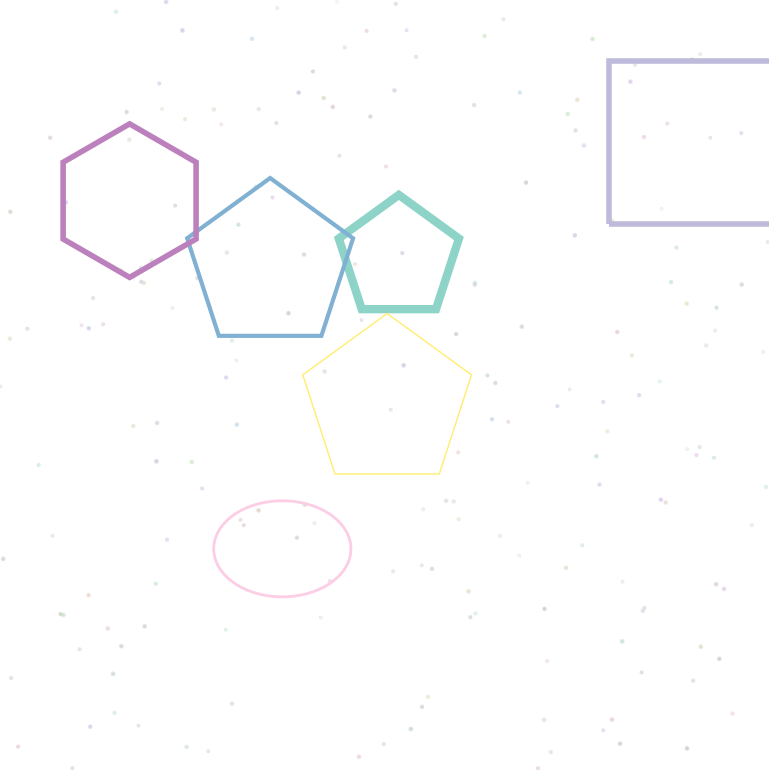[{"shape": "pentagon", "thickness": 3, "radius": 0.41, "center": [0.518, 0.665]}, {"shape": "square", "thickness": 2, "radius": 0.53, "center": [0.897, 0.815]}, {"shape": "pentagon", "thickness": 1.5, "radius": 0.57, "center": [0.351, 0.655]}, {"shape": "oval", "thickness": 1, "radius": 0.45, "center": [0.367, 0.287]}, {"shape": "hexagon", "thickness": 2, "radius": 0.5, "center": [0.168, 0.739]}, {"shape": "pentagon", "thickness": 0.5, "radius": 0.58, "center": [0.503, 0.478]}]